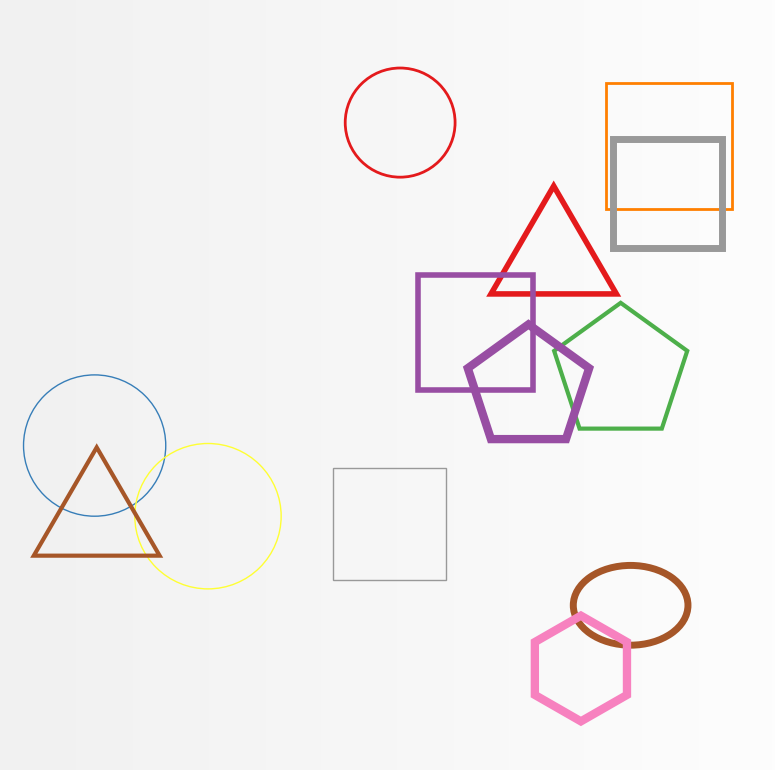[{"shape": "circle", "thickness": 1, "radius": 0.35, "center": [0.516, 0.841]}, {"shape": "triangle", "thickness": 2, "radius": 0.47, "center": [0.714, 0.665]}, {"shape": "circle", "thickness": 0.5, "radius": 0.46, "center": [0.122, 0.421]}, {"shape": "pentagon", "thickness": 1.5, "radius": 0.45, "center": [0.801, 0.516]}, {"shape": "square", "thickness": 2, "radius": 0.37, "center": [0.614, 0.568]}, {"shape": "pentagon", "thickness": 3, "radius": 0.41, "center": [0.682, 0.496]}, {"shape": "square", "thickness": 1, "radius": 0.41, "center": [0.863, 0.81]}, {"shape": "circle", "thickness": 0.5, "radius": 0.47, "center": [0.268, 0.33]}, {"shape": "oval", "thickness": 2.5, "radius": 0.37, "center": [0.814, 0.214]}, {"shape": "triangle", "thickness": 1.5, "radius": 0.47, "center": [0.125, 0.325]}, {"shape": "hexagon", "thickness": 3, "radius": 0.34, "center": [0.75, 0.132]}, {"shape": "square", "thickness": 0.5, "radius": 0.36, "center": [0.503, 0.319]}, {"shape": "square", "thickness": 2.5, "radius": 0.35, "center": [0.862, 0.749]}]